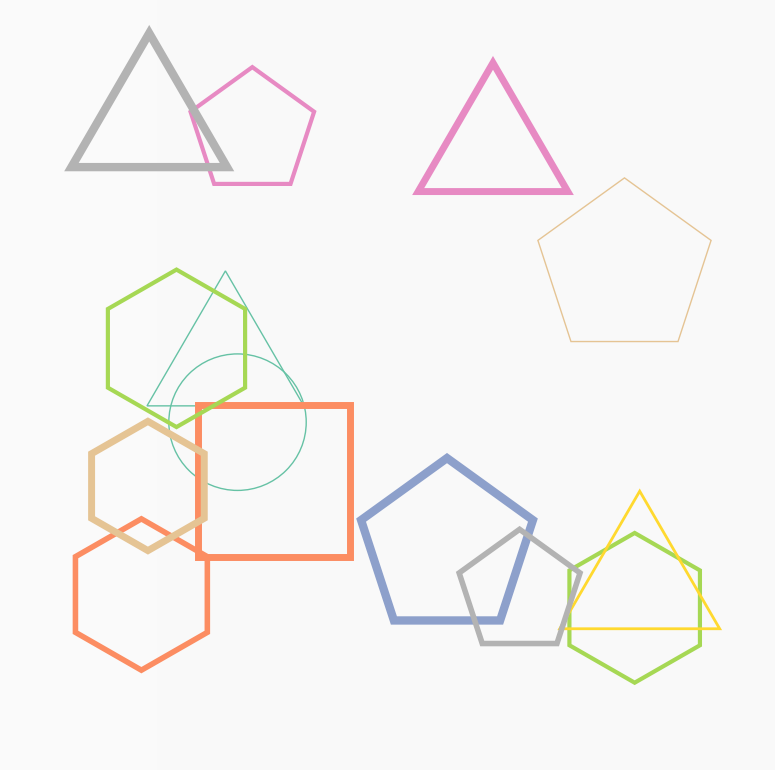[{"shape": "circle", "thickness": 0.5, "radius": 0.44, "center": [0.306, 0.452]}, {"shape": "triangle", "thickness": 0.5, "radius": 0.58, "center": [0.291, 0.531]}, {"shape": "square", "thickness": 2.5, "radius": 0.49, "center": [0.353, 0.375]}, {"shape": "hexagon", "thickness": 2, "radius": 0.49, "center": [0.182, 0.228]}, {"shape": "pentagon", "thickness": 3, "radius": 0.58, "center": [0.577, 0.289]}, {"shape": "pentagon", "thickness": 1.5, "radius": 0.42, "center": [0.326, 0.829]}, {"shape": "triangle", "thickness": 2.5, "radius": 0.56, "center": [0.636, 0.807]}, {"shape": "hexagon", "thickness": 1.5, "radius": 0.49, "center": [0.819, 0.211]}, {"shape": "hexagon", "thickness": 1.5, "radius": 0.51, "center": [0.228, 0.548]}, {"shape": "triangle", "thickness": 1, "radius": 0.6, "center": [0.825, 0.243]}, {"shape": "pentagon", "thickness": 0.5, "radius": 0.59, "center": [0.806, 0.651]}, {"shape": "hexagon", "thickness": 2.5, "radius": 0.42, "center": [0.191, 0.369]}, {"shape": "triangle", "thickness": 3, "radius": 0.58, "center": [0.193, 0.841]}, {"shape": "pentagon", "thickness": 2, "radius": 0.41, "center": [0.67, 0.231]}]